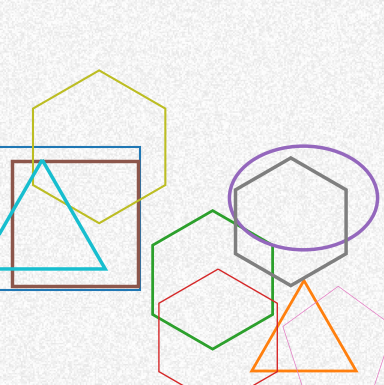[{"shape": "square", "thickness": 1.5, "radius": 0.92, "center": [0.18, 0.432]}, {"shape": "triangle", "thickness": 2, "radius": 0.78, "center": [0.79, 0.115]}, {"shape": "hexagon", "thickness": 2, "radius": 0.9, "center": [0.552, 0.273]}, {"shape": "hexagon", "thickness": 1, "radius": 0.89, "center": [0.566, 0.124]}, {"shape": "oval", "thickness": 2.5, "radius": 0.96, "center": [0.788, 0.486]}, {"shape": "square", "thickness": 2.5, "radius": 0.81, "center": [0.195, 0.42]}, {"shape": "pentagon", "thickness": 0.5, "radius": 0.76, "center": [0.879, 0.105]}, {"shape": "hexagon", "thickness": 2.5, "radius": 0.83, "center": [0.755, 0.424]}, {"shape": "hexagon", "thickness": 1.5, "radius": 0.99, "center": [0.258, 0.619]}, {"shape": "triangle", "thickness": 2.5, "radius": 0.94, "center": [0.11, 0.396]}]